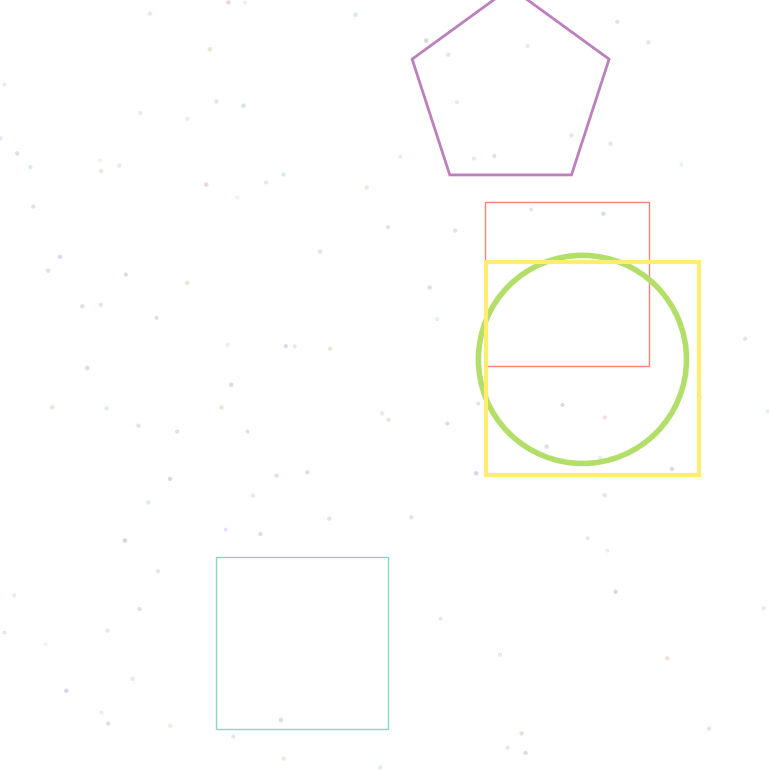[{"shape": "square", "thickness": 0.5, "radius": 0.56, "center": [0.392, 0.165]}, {"shape": "square", "thickness": 0.5, "radius": 0.53, "center": [0.737, 0.631]}, {"shape": "circle", "thickness": 2, "radius": 0.68, "center": [0.756, 0.533]}, {"shape": "pentagon", "thickness": 1, "radius": 0.67, "center": [0.663, 0.882]}, {"shape": "square", "thickness": 1.5, "radius": 0.69, "center": [0.769, 0.522]}]